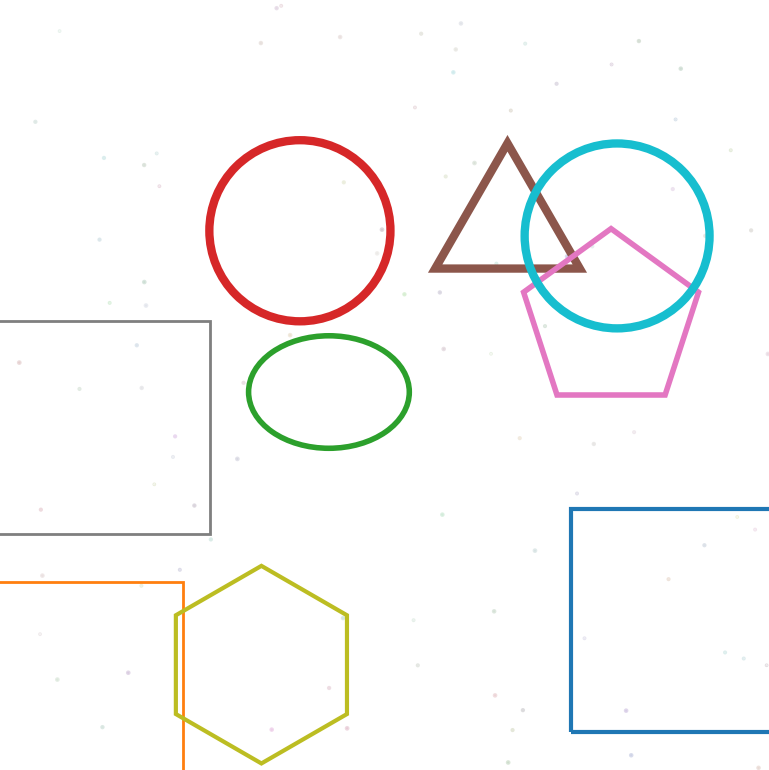[{"shape": "square", "thickness": 1.5, "radius": 0.72, "center": [0.886, 0.194]}, {"shape": "square", "thickness": 1, "radius": 0.62, "center": [0.113, 0.119]}, {"shape": "oval", "thickness": 2, "radius": 0.52, "center": [0.427, 0.491]}, {"shape": "circle", "thickness": 3, "radius": 0.59, "center": [0.389, 0.7]}, {"shape": "triangle", "thickness": 3, "radius": 0.54, "center": [0.659, 0.705]}, {"shape": "pentagon", "thickness": 2, "radius": 0.6, "center": [0.794, 0.584]}, {"shape": "square", "thickness": 1, "radius": 0.69, "center": [0.134, 0.445]}, {"shape": "hexagon", "thickness": 1.5, "radius": 0.64, "center": [0.339, 0.137]}, {"shape": "circle", "thickness": 3, "radius": 0.6, "center": [0.801, 0.694]}]